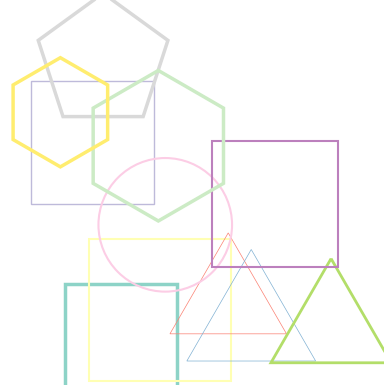[{"shape": "square", "thickness": 2.5, "radius": 0.73, "center": [0.315, 0.118]}, {"shape": "square", "thickness": 1.5, "radius": 0.92, "center": [0.416, 0.194]}, {"shape": "square", "thickness": 1, "radius": 0.79, "center": [0.241, 0.63]}, {"shape": "triangle", "thickness": 0.5, "radius": 0.87, "center": [0.593, 0.22]}, {"shape": "triangle", "thickness": 0.5, "radius": 0.97, "center": [0.653, 0.159]}, {"shape": "triangle", "thickness": 2, "radius": 0.9, "center": [0.86, 0.148]}, {"shape": "circle", "thickness": 1.5, "radius": 0.87, "center": [0.429, 0.416]}, {"shape": "pentagon", "thickness": 2.5, "radius": 0.89, "center": [0.268, 0.84]}, {"shape": "square", "thickness": 1.5, "radius": 0.82, "center": [0.715, 0.47]}, {"shape": "hexagon", "thickness": 2.5, "radius": 0.98, "center": [0.411, 0.621]}, {"shape": "hexagon", "thickness": 2.5, "radius": 0.71, "center": [0.157, 0.708]}]